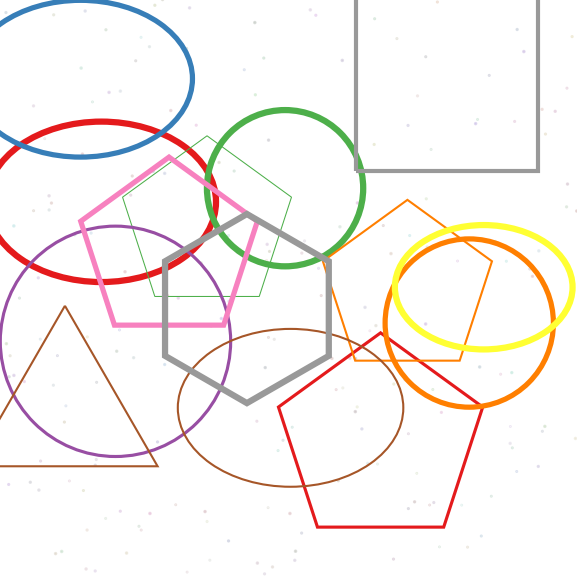[{"shape": "pentagon", "thickness": 1.5, "radius": 0.93, "center": [0.659, 0.237]}, {"shape": "oval", "thickness": 3, "radius": 0.99, "center": [0.176, 0.65]}, {"shape": "oval", "thickness": 2.5, "radius": 0.97, "center": [0.139, 0.863]}, {"shape": "circle", "thickness": 3, "radius": 0.68, "center": [0.494, 0.673]}, {"shape": "pentagon", "thickness": 0.5, "radius": 0.77, "center": [0.358, 0.61]}, {"shape": "circle", "thickness": 1.5, "radius": 1.0, "center": [0.2, 0.408]}, {"shape": "pentagon", "thickness": 1, "radius": 0.77, "center": [0.706, 0.499]}, {"shape": "circle", "thickness": 2.5, "radius": 0.73, "center": [0.813, 0.44]}, {"shape": "oval", "thickness": 3, "radius": 0.77, "center": [0.838, 0.502]}, {"shape": "oval", "thickness": 1, "radius": 0.98, "center": [0.503, 0.293]}, {"shape": "triangle", "thickness": 1, "radius": 0.93, "center": [0.112, 0.284]}, {"shape": "pentagon", "thickness": 2.5, "radius": 0.8, "center": [0.293, 0.566]}, {"shape": "square", "thickness": 2, "radius": 0.79, "center": [0.774, 0.861]}, {"shape": "hexagon", "thickness": 3, "radius": 0.82, "center": [0.428, 0.465]}]